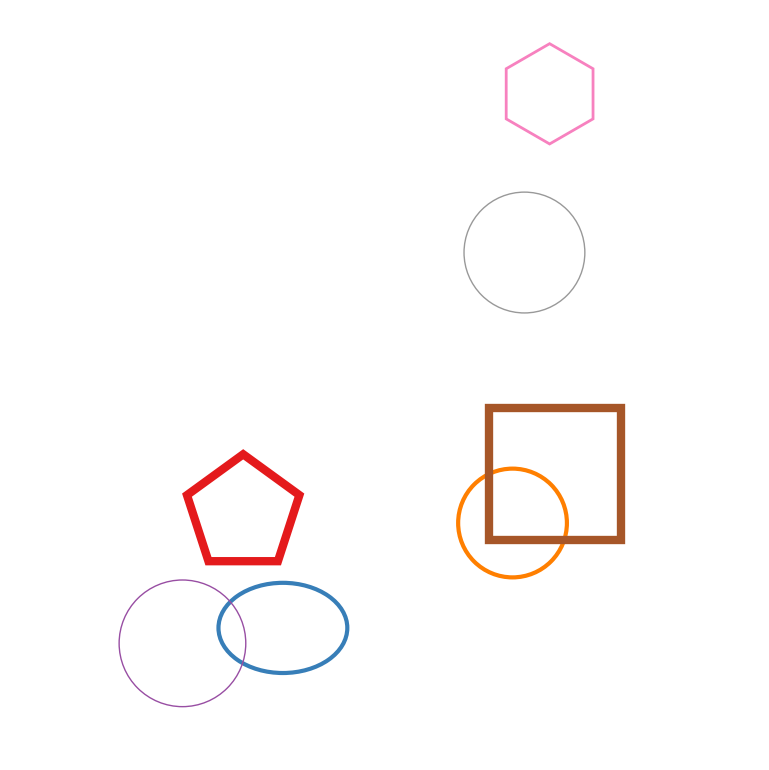[{"shape": "pentagon", "thickness": 3, "radius": 0.38, "center": [0.316, 0.333]}, {"shape": "oval", "thickness": 1.5, "radius": 0.42, "center": [0.367, 0.185]}, {"shape": "circle", "thickness": 0.5, "radius": 0.41, "center": [0.237, 0.165]}, {"shape": "circle", "thickness": 1.5, "radius": 0.35, "center": [0.666, 0.321]}, {"shape": "square", "thickness": 3, "radius": 0.43, "center": [0.721, 0.384]}, {"shape": "hexagon", "thickness": 1, "radius": 0.33, "center": [0.714, 0.878]}, {"shape": "circle", "thickness": 0.5, "radius": 0.39, "center": [0.681, 0.672]}]